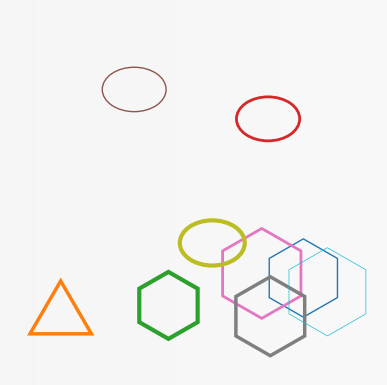[{"shape": "hexagon", "thickness": 1, "radius": 0.51, "center": [0.783, 0.278]}, {"shape": "triangle", "thickness": 2.5, "radius": 0.46, "center": [0.157, 0.179]}, {"shape": "hexagon", "thickness": 3, "radius": 0.43, "center": [0.435, 0.207]}, {"shape": "oval", "thickness": 2, "radius": 0.41, "center": [0.692, 0.691]}, {"shape": "oval", "thickness": 1, "radius": 0.41, "center": [0.346, 0.768]}, {"shape": "hexagon", "thickness": 2, "radius": 0.58, "center": [0.676, 0.29]}, {"shape": "hexagon", "thickness": 2.5, "radius": 0.51, "center": [0.698, 0.179]}, {"shape": "oval", "thickness": 3, "radius": 0.42, "center": [0.548, 0.369]}, {"shape": "hexagon", "thickness": 0.5, "radius": 0.57, "center": [0.845, 0.242]}]